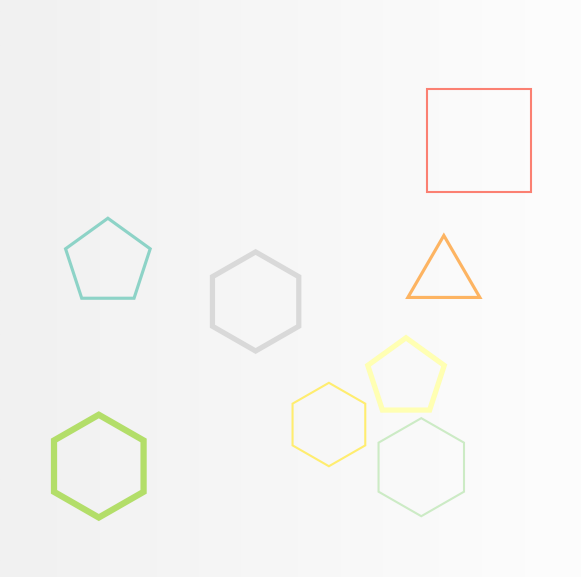[{"shape": "pentagon", "thickness": 1.5, "radius": 0.38, "center": [0.186, 0.545]}, {"shape": "pentagon", "thickness": 2.5, "radius": 0.35, "center": [0.699, 0.345]}, {"shape": "square", "thickness": 1, "radius": 0.45, "center": [0.824, 0.756]}, {"shape": "triangle", "thickness": 1.5, "radius": 0.36, "center": [0.764, 0.52]}, {"shape": "hexagon", "thickness": 3, "radius": 0.44, "center": [0.17, 0.192]}, {"shape": "hexagon", "thickness": 2.5, "radius": 0.43, "center": [0.44, 0.477]}, {"shape": "hexagon", "thickness": 1, "radius": 0.42, "center": [0.725, 0.19]}, {"shape": "hexagon", "thickness": 1, "radius": 0.36, "center": [0.566, 0.264]}]